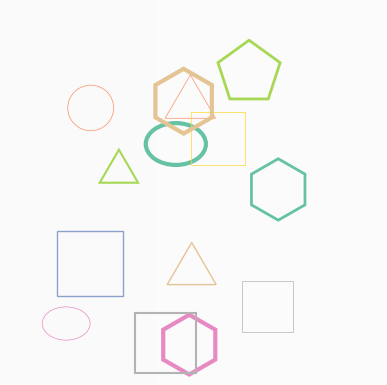[{"shape": "oval", "thickness": 3, "radius": 0.39, "center": [0.454, 0.626]}, {"shape": "hexagon", "thickness": 2, "radius": 0.4, "center": [0.718, 0.508]}, {"shape": "triangle", "thickness": 0.5, "radius": 0.38, "center": [0.491, 0.73]}, {"shape": "circle", "thickness": 0.5, "radius": 0.3, "center": [0.234, 0.72]}, {"shape": "square", "thickness": 1, "radius": 0.42, "center": [0.232, 0.315]}, {"shape": "hexagon", "thickness": 3, "radius": 0.39, "center": [0.488, 0.105]}, {"shape": "oval", "thickness": 0.5, "radius": 0.31, "center": [0.171, 0.16]}, {"shape": "pentagon", "thickness": 2, "radius": 0.42, "center": [0.643, 0.811]}, {"shape": "triangle", "thickness": 1.5, "radius": 0.29, "center": [0.307, 0.554]}, {"shape": "square", "thickness": 0.5, "radius": 0.35, "center": [0.563, 0.64]}, {"shape": "hexagon", "thickness": 3, "radius": 0.42, "center": [0.474, 0.737]}, {"shape": "triangle", "thickness": 1, "radius": 0.36, "center": [0.495, 0.297]}, {"shape": "square", "thickness": 0.5, "radius": 0.33, "center": [0.691, 0.204]}, {"shape": "square", "thickness": 1.5, "radius": 0.39, "center": [0.427, 0.109]}]